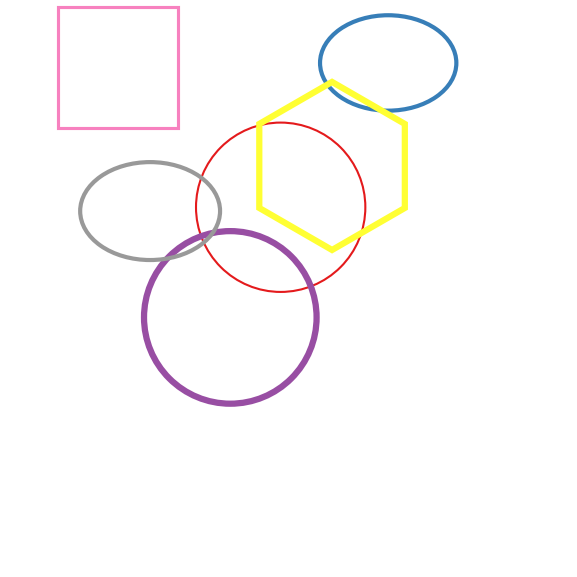[{"shape": "circle", "thickness": 1, "radius": 0.73, "center": [0.486, 0.64]}, {"shape": "oval", "thickness": 2, "radius": 0.59, "center": [0.672, 0.89]}, {"shape": "circle", "thickness": 3, "radius": 0.75, "center": [0.399, 0.45]}, {"shape": "hexagon", "thickness": 3, "radius": 0.73, "center": [0.575, 0.712]}, {"shape": "square", "thickness": 1.5, "radius": 0.52, "center": [0.205, 0.882]}, {"shape": "oval", "thickness": 2, "radius": 0.61, "center": [0.26, 0.634]}]